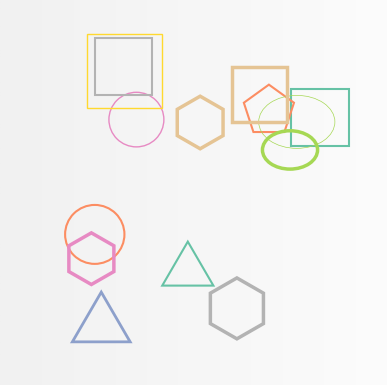[{"shape": "square", "thickness": 1.5, "radius": 0.37, "center": [0.826, 0.695]}, {"shape": "triangle", "thickness": 1.5, "radius": 0.38, "center": [0.485, 0.296]}, {"shape": "pentagon", "thickness": 1.5, "radius": 0.34, "center": [0.694, 0.712]}, {"shape": "circle", "thickness": 1.5, "radius": 0.38, "center": [0.245, 0.391]}, {"shape": "triangle", "thickness": 2, "radius": 0.43, "center": [0.261, 0.155]}, {"shape": "hexagon", "thickness": 2.5, "radius": 0.34, "center": [0.236, 0.328]}, {"shape": "circle", "thickness": 1, "radius": 0.35, "center": [0.352, 0.689]}, {"shape": "oval", "thickness": 0.5, "radius": 0.49, "center": [0.766, 0.683]}, {"shape": "oval", "thickness": 2.5, "radius": 0.36, "center": [0.748, 0.611]}, {"shape": "square", "thickness": 1, "radius": 0.49, "center": [0.321, 0.816]}, {"shape": "square", "thickness": 2.5, "radius": 0.35, "center": [0.67, 0.755]}, {"shape": "hexagon", "thickness": 2.5, "radius": 0.34, "center": [0.517, 0.682]}, {"shape": "hexagon", "thickness": 2.5, "radius": 0.4, "center": [0.611, 0.199]}, {"shape": "square", "thickness": 1.5, "radius": 0.37, "center": [0.319, 0.827]}]